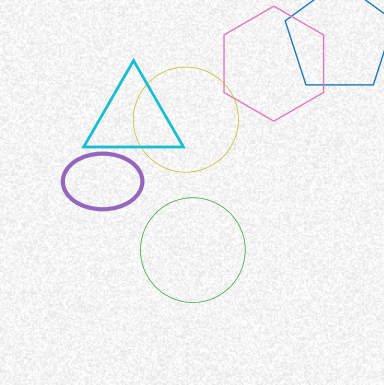[{"shape": "pentagon", "thickness": 1, "radius": 0.74, "center": [0.882, 0.9]}, {"shape": "circle", "thickness": 0.5, "radius": 0.68, "center": [0.501, 0.35]}, {"shape": "oval", "thickness": 3, "radius": 0.52, "center": [0.267, 0.529]}, {"shape": "hexagon", "thickness": 1, "radius": 0.75, "center": [0.711, 0.835]}, {"shape": "circle", "thickness": 0.5, "radius": 0.68, "center": [0.483, 0.689]}, {"shape": "triangle", "thickness": 2, "radius": 0.75, "center": [0.347, 0.693]}]